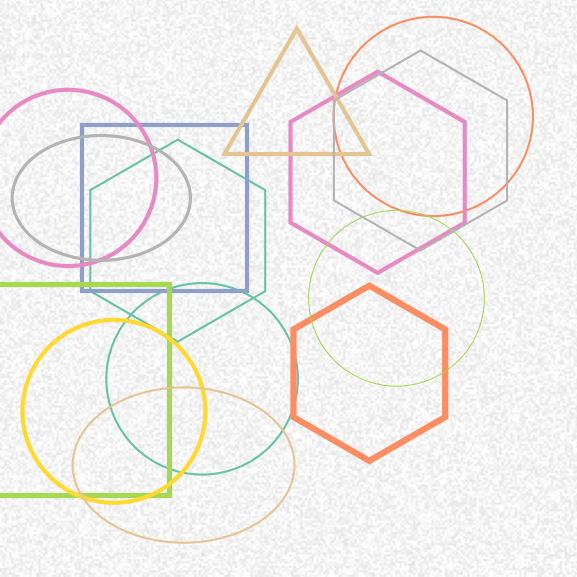[{"shape": "hexagon", "thickness": 1, "radius": 0.87, "center": [0.308, 0.582]}, {"shape": "circle", "thickness": 1, "radius": 0.83, "center": [0.35, 0.343]}, {"shape": "circle", "thickness": 1, "radius": 0.86, "center": [0.75, 0.798]}, {"shape": "hexagon", "thickness": 3, "radius": 0.76, "center": [0.64, 0.353]}, {"shape": "square", "thickness": 2, "radius": 0.72, "center": [0.285, 0.638]}, {"shape": "circle", "thickness": 2, "radius": 0.76, "center": [0.118, 0.691]}, {"shape": "hexagon", "thickness": 2, "radius": 0.87, "center": [0.654, 0.701]}, {"shape": "square", "thickness": 2.5, "radius": 0.92, "center": [0.11, 0.325]}, {"shape": "circle", "thickness": 0.5, "radius": 0.76, "center": [0.687, 0.483]}, {"shape": "circle", "thickness": 2, "radius": 0.79, "center": [0.197, 0.287]}, {"shape": "oval", "thickness": 1, "radius": 0.96, "center": [0.318, 0.194]}, {"shape": "triangle", "thickness": 2, "radius": 0.72, "center": [0.514, 0.805]}, {"shape": "hexagon", "thickness": 1, "radius": 0.87, "center": [0.728, 0.739]}, {"shape": "oval", "thickness": 1.5, "radius": 0.77, "center": [0.175, 0.656]}]